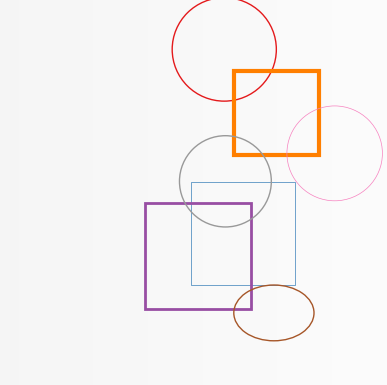[{"shape": "circle", "thickness": 1, "radius": 0.67, "center": [0.579, 0.872]}, {"shape": "square", "thickness": 0.5, "radius": 0.67, "center": [0.626, 0.393]}, {"shape": "square", "thickness": 2, "radius": 0.69, "center": [0.511, 0.336]}, {"shape": "square", "thickness": 3, "radius": 0.54, "center": [0.714, 0.706]}, {"shape": "oval", "thickness": 1, "radius": 0.52, "center": [0.707, 0.187]}, {"shape": "circle", "thickness": 0.5, "radius": 0.62, "center": [0.864, 0.602]}, {"shape": "circle", "thickness": 1, "radius": 0.59, "center": [0.582, 0.529]}]